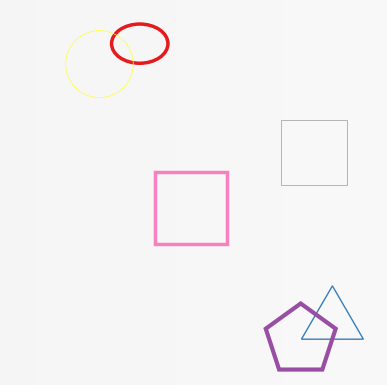[{"shape": "oval", "thickness": 2.5, "radius": 0.36, "center": [0.361, 0.887]}, {"shape": "triangle", "thickness": 1, "radius": 0.46, "center": [0.858, 0.165]}, {"shape": "pentagon", "thickness": 3, "radius": 0.47, "center": [0.776, 0.117]}, {"shape": "circle", "thickness": 0.5, "radius": 0.44, "center": [0.257, 0.834]}, {"shape": "square", "thickness": 2.5, "radius": 0.47, "center": [0.492, 0.46]}, {"shape": "square", "thickness": 0.5, "radius": 0.43, "center": [0.811, 0.604]}]